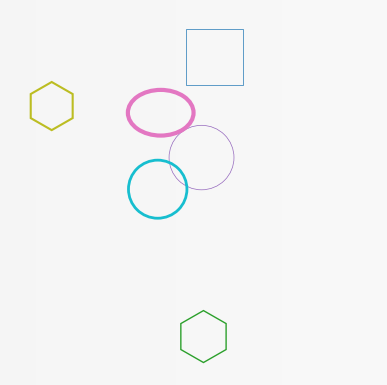[{"shape": "square", "thickness": 0.5, "radius": 0.36, "center": [0.554, 0.852]}, {"shape": "hexagon", "thickness": 1, "radius": 0.34, "center": [0.525, 0.126]}, {"shape": "circle", "thickness": 0.5, "radius": 0.42, "center": [0.52, 0.591]}, {"shape": "oval", "thickness": 3, "radius": 0.42, "center": [0.415, 0.707]}, {"shape": "hexagon", "thickness": 1.5, "radius": 0.31, "center": [0.133, 0.725]}, {"shape": "circle", "thickness": 2, "radius": 0.38, "center": [0.407, 0.509]}]